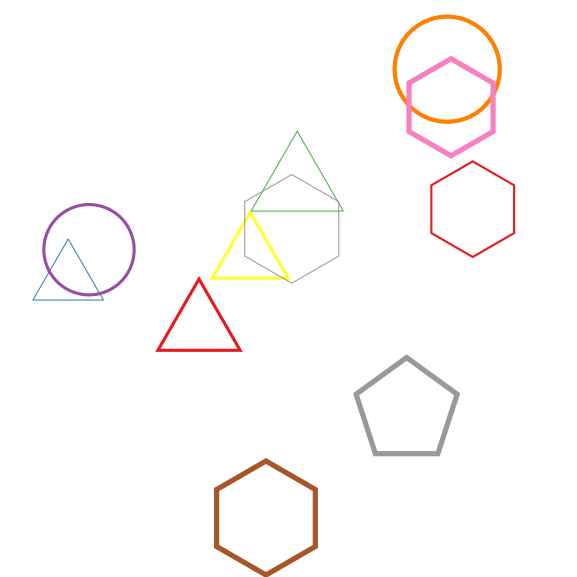[{"shape": "triangle", "thickness": 1.5, "radius": 0.41, "center": [0.345, 0.434]}, {"shape": "hexagon", "thickness": 1, "radius": 0.41, "center": [0.819, 0.637]}, {"shape": "triangle", "thickness": 0.5, "radius": 0.35, "center": [0.118, 0.515]}, {"shape": "triangle", "thickness": 0.5, "radius": 0.46, "center": [0.515, 0.68]}, {"shape": "circle", "thickness": 1.5, "radius": 0.39, "center": [0.154, 0.567]}, {"shape": "circle", "thickness": 2, "radius": 0.46, "center": [0.774, 0.879]}, {"shape": "triangle", "thickness": 1.5, "radius": 0.38, "center": [0.433, 0.555]}, {"shape": "hexagon", "thickness": 2.5, "radius": 0.49, "center": [0.461, 0.102]}, {"shape": "hexagon", "thickness": 2.5, "radius": 0.42, "center": [0.781, 0.813]}, {"shape": "pentagon", "thickness": 2.5, "radius": 0.46, "center": [0.704, 0.288]}, {"shape": "hexagon", "thickness": 0.5, "radius": 0.47, "center": [0.505, 0.603]}]